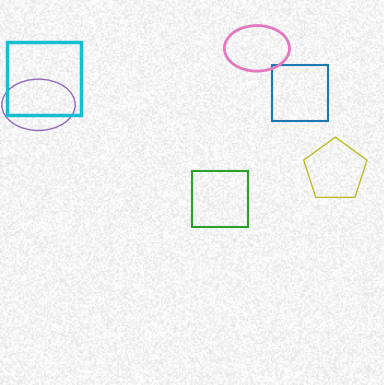[{"shape": "square", "thickness": 1.5, "radius": 0.36, "center": [0.779, 0.759]}, {"shape": "square", "thickness": 1.5, "radius": 0.36, "center": [0.572, 0.482]}, {"shape": "oval", "thickness": 1, "radius": 0.48, "center": [0.1, 0.728]}, {"shape": "oval", "thickness": 2, "radius": 0.42, "center": [0.667, 0.874]}, {"shape": "pentagon", "thickness": 1, "radius": 0.43, "center": [0.871, 0.557]}, {"shape": "square", "thickness": 2.5, "radius": 0.48, "center": [0.115, 0.796]}]